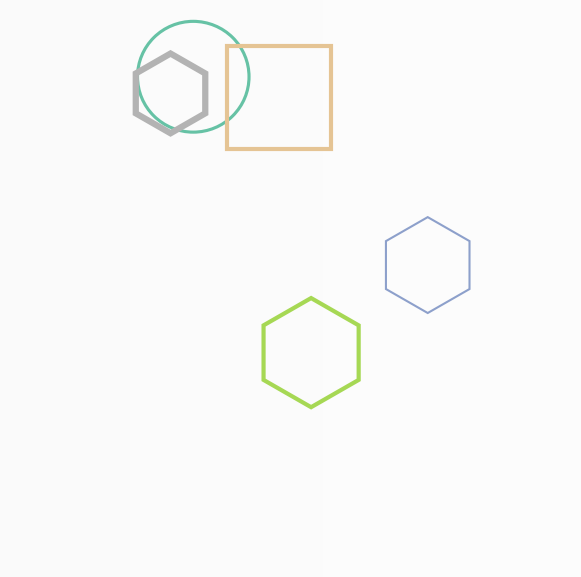[{"shape": "circle", "thickness": 1.5, "radius": 0.48, "center": [0.333, 0.866]}, {"shape": "hexagon", "thickness": 1, "radius": 0.42, "center": [0.736, 0.54]}, {"shape": "hexagon", "thickness": 2, "radius": 0.47, "center": [0.535, 0.389]}, {"shape": "square", "thickness": 2, "radius": 0.45, "center": [0.481, 0.83]}, {"shape": "hexagon", "thickness": 3, "radius": 0.35, "center": [0.293, 0.837]}]